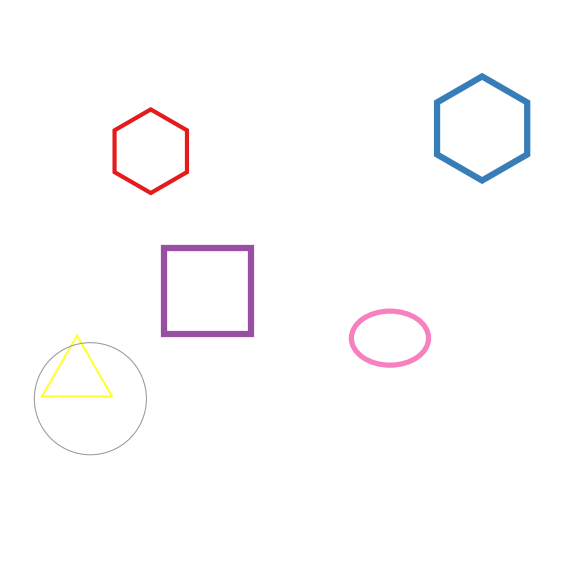[{"shape": "hexagon", "thickness": 2, "radius": 0.36, "center": [0.261, 0.737]}, {"shape": "hexagon", "thickness": 3, "radius": 0.45, "center": [0.835, 0.777]}, {"shape": "square", "thickness": 3, "radius": 0.37, "center": [0.359, 0.495]}, {"shape": "triangle", "thickness": 1, "radius": 0.35, "center": [0.133, 0.348]}, {"shape": "oval", "thickness": 2.5, "radius": 0.33, "center": [0.675, 0.414]}, {"shape": "circle", "thickness": 0.5, "radius": 0.49, "center": [0.157, 0.309]}]